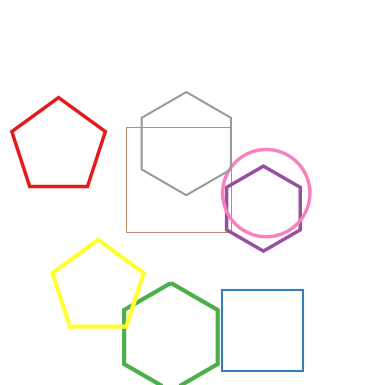[{"shape": "pentagon", "thickness": 2.5, "radius": 0.64, "center": [0.152, 0.619]}, {"shape": "square", "thickness": 1.5, "radius": 0.52, "center": [0.682, 0.142]}, {"shape": "hexagon", "thickness": 3, "radius": 0.7, "center": [0.444, 0.125]}, {"shape": "hexagon", "thickness": 2.5, "radius": 0.55, "center": [0.684, 0.458]}, {"shape": "pentagon", "thickness": 3, "radius": 0.62, "center": [0.255, 0.252]}, {"shape": "square", "thickness": 0.5, "radius": 0.68, "center": [0.463, 0.534]}, {"shape": "circle", "thickness": 2.5, "radius": 0.57, "center": [0.692, 0.498]}, {"shape": "hexagon", "thickness": 1.5, "radius": 0.67, "center": [0.484, 0.627]}]